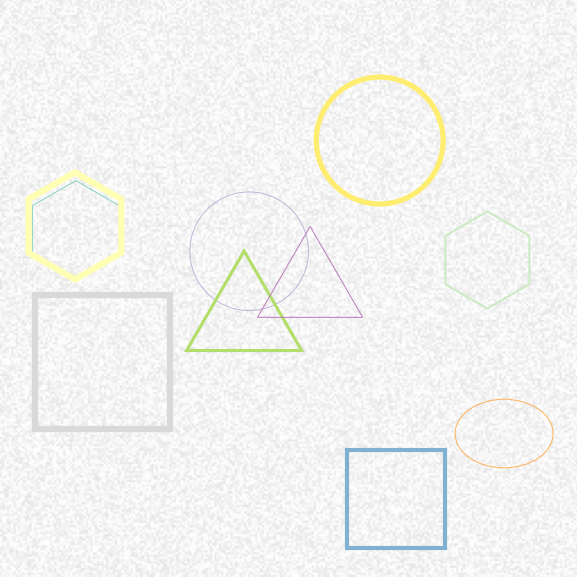[{"shape": "hexagon", "thickness": 0.5, "radius": 0.43, "center": [0.131, 0.599]}, {"shape": "hexagon", "thickness": 3, "radius": 0.46, "center": [0.13, 0.608]}, {"shape": "circle", "thickness": 0.5, "radius": 0.51, "center": [0.431, 0.564]}, {"shape": "square", "thickness": 2, "radius": 0.42, "center": [0.685, 0.135]}, {"shape": "oval", "thickness": 0.5, "radius": 0.42, "center": [0.873, 0.248]}, {"shape": "triangle", "thickness": 1.5, "radius": 0.57, "center": [0.423, 0.45]}, {"shape": "square", "thickness": 3, "radius": 0.58, "center": [0.178, 0.372]}, {"shape": "triangle", "thickness": 0.5, "radius": 0.53, "center": [0.537, 0.502]}, {"shape": "hexagon", "thickness": 1, "radius": 0.42, "center": [0.844, 0.549]}, {"shape": "circle", "thickness": 2.5, "radius": 0.55, "center": [0.657, 0.756]}]